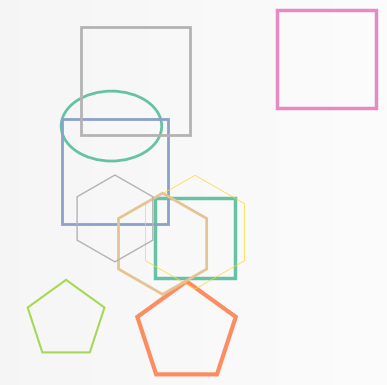[{"shape": "square", "thickness": 2.5, "radius": 0.52, "center": [0.503, 0.382]}, {"shape": "oval", "thickness": 2, "radius": 0.65, "center": [0.288, 0.673]}, {"shape": "pentagon", "thickness": 3, "radius": 0.67, "center": [0.481, 0.136]}, {"shape": "square", "thickness": 2, "radius": 0.68, "center": [0.297, 0.554]}, {"shape": "square", "thickness": 2.5, "radius": 0.64, "center": [0.843, 0.847]}, {"shape": "pentagon", "thickness": 1.5, "radius": 0.52, "center": [0.171, 0.169]}, {"shape": "hexagon", "thickness": 0.5, "radius": 0.74, "center": [0.503, 0.397]}, {"shape": "hexagon", "thickness": 2, "radius": 0.66, "center": [0.42, 0.367]}, {"shape": "square", "thickness": 2, "radius": 0.7, "center": [0.35, 0.788]}, {"shape": "hexagon", "thickness": 1, "radius": 0.56, "center": [0.297, 0.433]}]